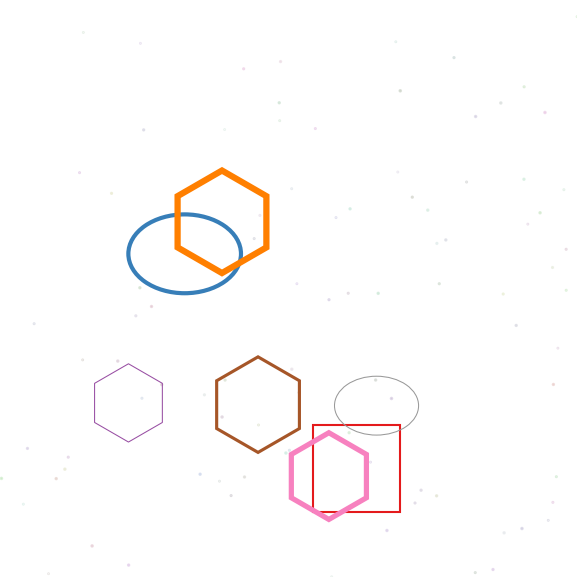[{"shape": "square", "thickness": 1, "radius": 0.38, "center": [0.618, 0.188]}, {"shape": "oval", "thickness": 2, "radius": 0.49, "center": [0.32, 0.56]}, {"shape": "hexagon", "thickness": 0.5, "radius": 0.34, "center": [0.222, 0.301]}, {"shape": "hexagon", "thickness": 3, "radius": 0.44, "center": [0.384, 0.615]}, {"shape": "hexagon", "thickness": 1.5, "radius": 0.41, "center": [0.447, 0.298]}, {"shape": "hexagon", "thickness": 2.5, "radius": 0.38, "center": [0.569, 0.175]}, {"shape": "oval", "thickness": 0.5, "radius": 0.36, "center": [0.652, 0.297]}]